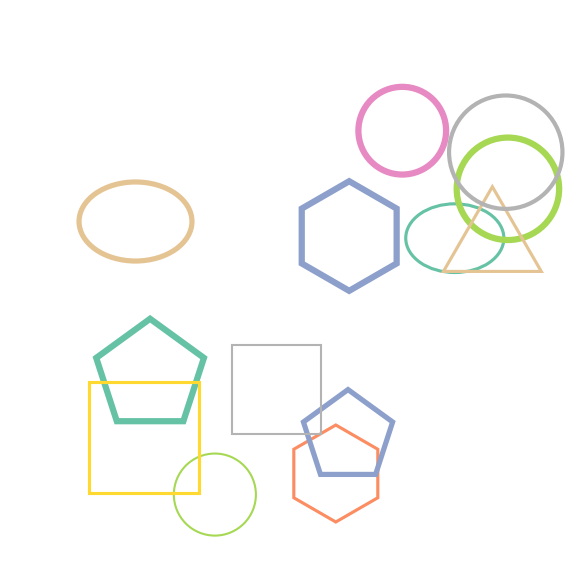[{"shape": "oval", "thickness": 1.5, "radius": 0.42, "center": [0.788, 0.587]}, {"shape": "pentagon", "thickness": 3, "radius": 0.49, "center": [0.26, 0.349]}, {"shape": "hexagon", "thickness": 1.5, "radius": 0.42, "center": [0.581, 0.179]}, {"shape": "pentagon", "thickness": 2.5, "radius": 0.41, "center": [0.603, 0.243]}, {"shape": "hexagon", "thickness": 3, "radius": 0.47, "center": [0.605, 0.59]}, {"shape": "circle", "thickness": 3, "radius": 0.38, "center": [0.697, 0.773]}, {"shape": "circle", "thickness": 1, "radius": 0.36, "center": [0.372, 0.143]}, {"shape": "circle", "thickness": 3, "radius": 0.44, "center": [0.879, 0.672]}, {"shape": "square", "thickness": 1.5, "radius": 0.48, "center": [0.249, 0.242]}, {"shape": "triangle", "thickness": 1.5, "radius": 0.49, "center": [0.853, 0.578]}, {"shape": "oval", "thickness": 2.5, "radius": 0.49, "center": [0.235, 0.616]}, {"shape": "square", "thickness": 1, "radius": 0.39, "center": [0.478, 0.325]}, {"shape": "circle", "thickness": 2, "radius": 0.49, "center": [0.876, 0.736]}]